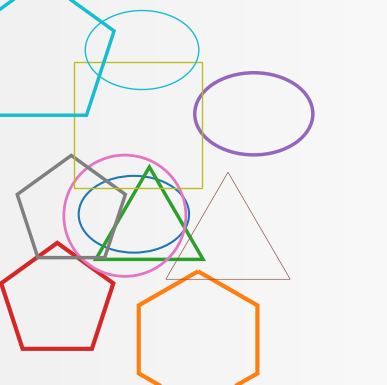[{"shape": "oval", "thickness": 1.5, "radius": 0.71, "center": [0.346, 0.444]}, {"shape": "hexagon", "thickness": 3, "radius": 0.88, "center": [0.511, 0.118]}, {"shape": "triangle", "thickness": 2.5, "radius": 0.8, "center": [0.386, 0.406]}, {"shape": "pentagon", "thickness": 3, "radius": 0.76, "center": [0.148, 0.217]}, {"shape": "oval", "thickness": 2.5, "radius": 0.76, "center": [0.655, 0.704]}, {"shape": "triangle", "thickness": 0.5, "radius": 0.93, "center": [0.588, 0.367]}, {"shape": "circle", "thickness": 2, "radius": 0.79, "center": [0.322, 0.44]}, {"shape": "pentagon", "thickness": 2.5, "radius": 0.73, "center": [0.184, 0.45]}, {"shape": "square", "thickness": 1, "radius": 0.82, "center": [0.357, 0.676]}, {"shape": "pentagon", "thickness": 2.5, "radius": 0.98, "center": [0.108, 0.859]}, {"shape": "oval", "thickness": 1, "radius": 0.73, "center": [0.367, 0.87]}]